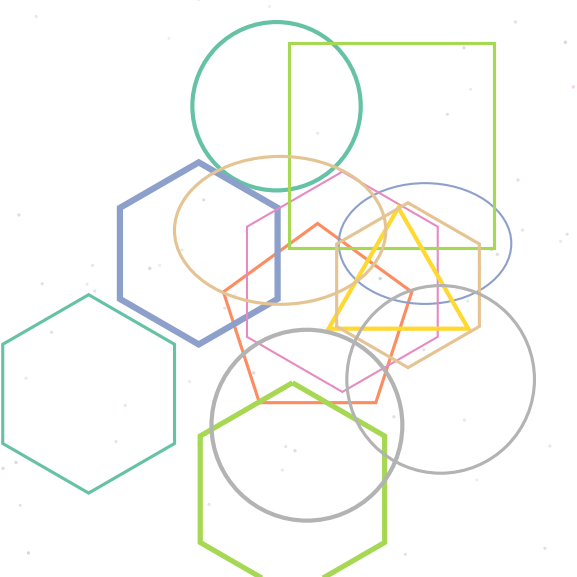[{"shape": "hexagon", "thickness": 1.5, "radius": 0.86, "center": [0.153, 0.317]}, {"shape": "circle", "thickness": 2, "radius": 0.73, "center": [0.479, 0.815]}, {"shape": "pentagon", "thickness": 1.5, "radius": 0.86, "center": [0.55, 0.441]}, {"shape": "hexagon", "thickness": 3, "radius": 0.79, "center": [0.344, 0.56]}, {"shape": "oval", "thickness": 1, "radius": 0.75, "center": [0.736, 0.577]}, {"shape": "hexagon", "thickness": 1, "radius": 0.95, "center": [0.593, 0.511]}, {"shape": "hexagon", "thickness": 2.5, "radius": 0.92, "center": [0.506, 0.152]}, {"shape": "square", "thickness": 1.5, "radius": 0.89, "center": [0.678, 0.747]}, {"shape": "triangle", "thickness": 2, "radius": 0.7, "center": [0.69, 0.5]}, {"shape": "hexagon", "thickness": 1.5, "radius": 0.71, "center": [0.707, 0.505]}, {"shape": "oval", "thickness": 1.5, "radius": 0.91, "center": [0.485, 0.6]}, {"shape": "circle", "thickness": 2, "radius": 0.83, "center": [0.531, 0.263]}, {"shape": "circle", "thickness": 1.5, "radius": 0.81, "center": [0.763, 0.342]}]